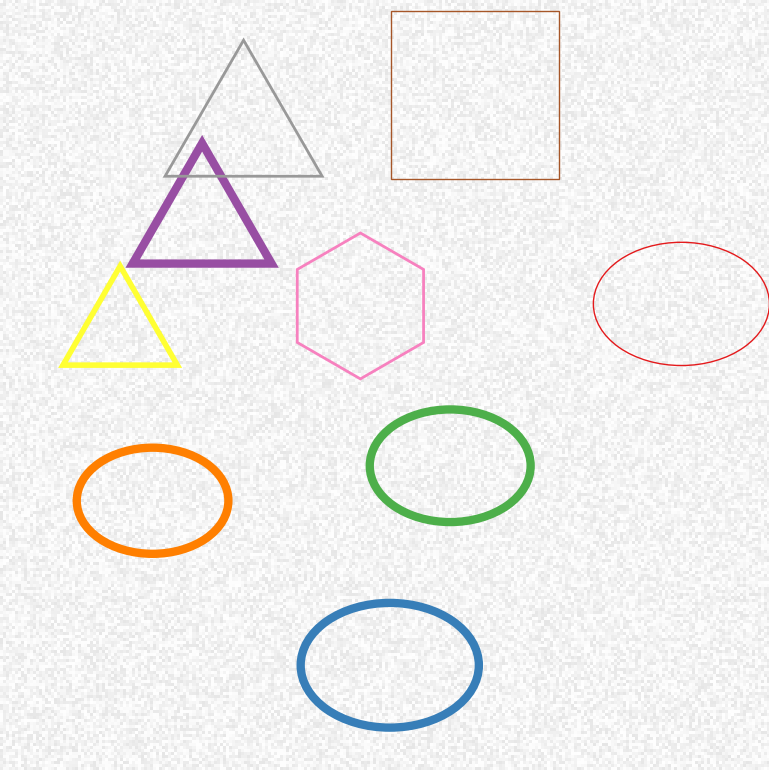[{"shape": "oval", "thickness": 0.5, "radius": 0.57, "center": [0.885, 0.605]}, {"shape": "oval", "thickness": 3, "radius": 0.58, "center": [0.506, 0.136]}, {"shape": "oval", "thickness": 3, "radius": 0.52, "center": [0.585, 0.395]}, {"shape": "triangle", "thickness": 3, "radius": 0.52, "center": [0.263, 0.71]}, {"shape": "oval", "thickness": 3, "radius": 0.49, "center": [0.198, 0.35]}, {"shape": "triangle", "thickness": 2, "radius": 0.43, "center": [0.156, 0.569]}, {"shape": "square", "thickness": 0.5, "radius": 0.55, "center": [0.617, 0.876]}, {"shape": "hexagon", "thickness": 1, "radius": 0.47, "center": [0.468, 0.603]}, {"shape": "triangle", "thickness": 1, "radius": 0.59, "center": [0.316, 0.83]}]